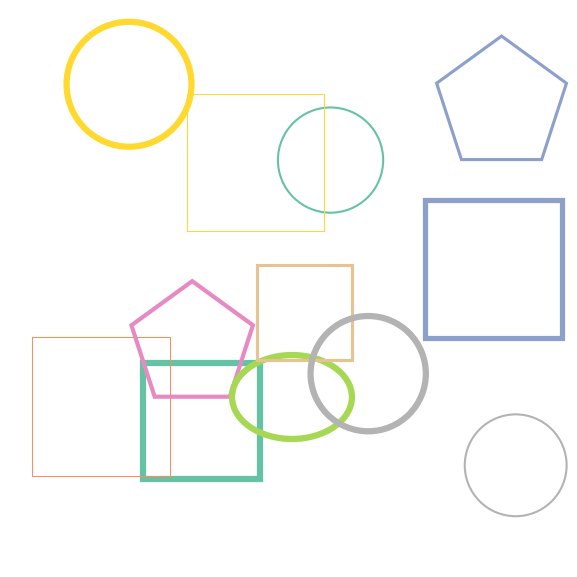[{"shape": "square", "thickness": 3, "radius": 0.51, "center": [0.35, 0.27]}, {"shape": "circle", "thickness": 1, "radius": 0.46, "center": [0.572, 0.722]}, {"shape": "square", "thickness": 0.5, "radius": 0.6, "center": [0.176, 0.295]}, {"shape": "pentagon", "thickness": 1.5, "radius": 0.59, "center": [0.869, 0.818]}, {"shape": "square", "thickness": 2.5, "radius": 0.6, "center": [0.855, 0.533]}, {"shape": "pentagon", "thickness": 2, "radius": 0.55, "center": [0.333, 0.402]}, {"shape": "oval", "thickness": 3, "radius": 0.52, "center": [0.506, 0.312]}, {"shape": "circle", "thickness": 3, "radius": 0.54, "center": [0.223, 0.853]}, {"shape": "square", "thickness": 0.5, "radius": 0.59, "center": [0.443, 0.717]}, {"shape": "square", "thickness": 1.5, "radius": 0.41, "center": [0.527, 0.458]}, {"shape": "circle", "thickness": 3, "radius": 0.5, "center": [0.638, 0.352]}, {"shape": "circle", "thickness": 1, "radius": 0.44, "center": [0.893, 0.193]}]